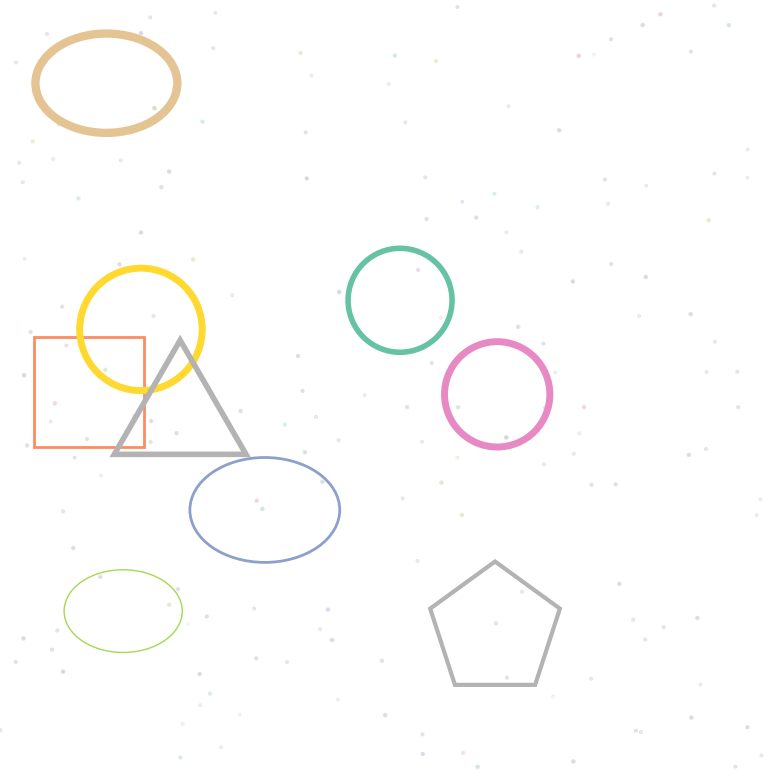[{"shape": "circle", "thickness": 2, "radius": 0.34, "center": [0.52, 0.61]}, {"shape": "square", "thickness": 1, "radius": 0.36, "center": [0.116, 0.491]}, {"shape": "oval", "thickness": 1, "radius": 0.49, "center": [0.344, 0.338]}, {"shape": "circle", "thickness": 2.5, "radius": 0.34, "center": [0.646, 0.488]}, {"shape": "oval", "thickness": 0.5, "radius": 0.38, "center": [0.16, 0.206]}, {"shape": "circle", "thickness": 2.5, "radius": 0.4, "center": [0.183, 0.572]}, {"shape": "oval", "thickness": 3, "radius": 0.46, "center": [0.138, 0.892]}, {"shape": "triangle", "thickness": 2, "radius": 0.49, "center": [0.234, 0.459]}, {"shape": "pentagon", "thickness": 1.5, "radius": 0.44, "center": [0.643, 0.182]}]